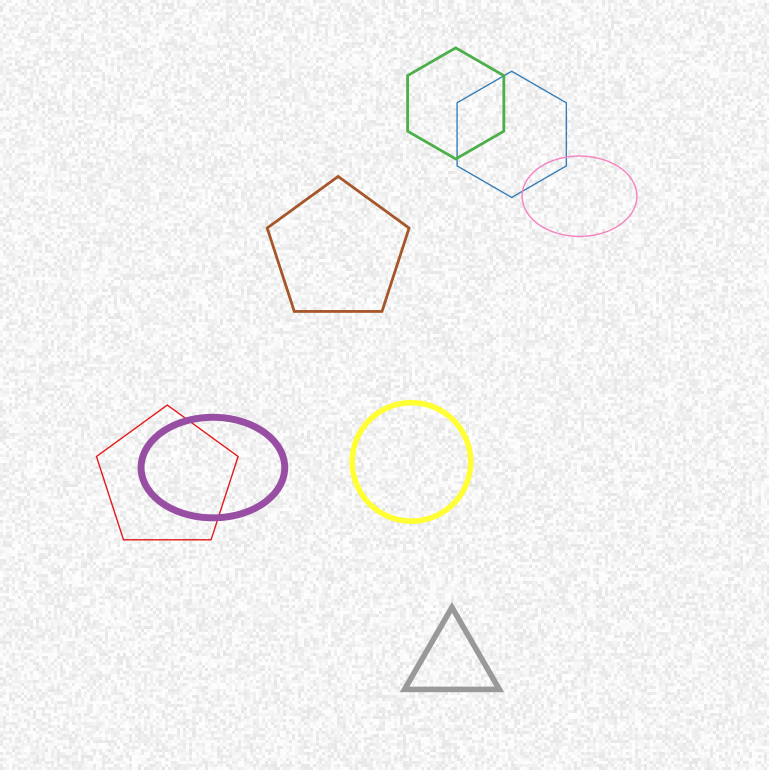[{"shape": "pentagon", "thickness": 0.5, "radius": 0.48, "center": [0.217, 0.377]}, {"shape": "hexagon", "thickness": 0.5, "radius": 0.41, "center": [0.665, 0.826]}, {"shape": "hexagon", "thickness": 1, "radius": 0.36, "center": [0.592, 0.866]}, {"shape": "oval", "thickness": 2.5, "radius": 0.47, "center": [0.276, 0.393]}, {"shape": "circle", "thickness": 2, "radius": 0.38, "center": [0.534, 0.4]}, {"shape": "pentagon", "thickness": 1, "radius": 0.48, "center": [0.439, 0.674]}, {"shape": "oval", "thickness": 0.5, "radius": 0.37, "center": [0.753, 0.745]}, {"shape": "triangle", "thickness": 2, "radius": 0.36, "center": [0.587, 0.14]}]